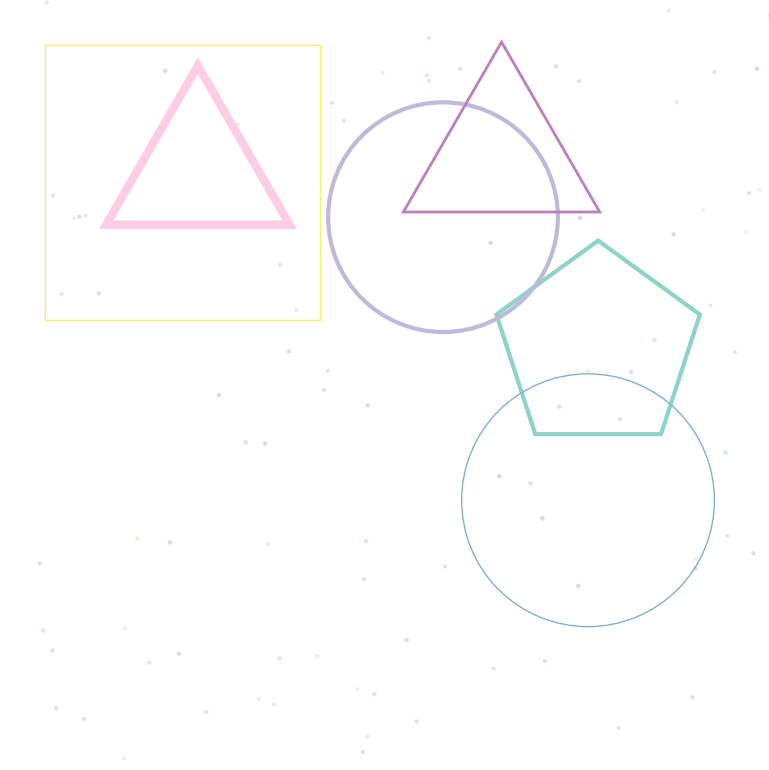[{"shape": "pentagon", "thickness": 1.5, "radius": 0.69, "center": [0.777, 0.549]}, {"shape": "circle", "thickness": 1.5, "radius": 0.75, "center": [0.575, 0.718]}, {"shape": "circle", "thickness": 0.5, "radius": 0.82, "center": [0.764, 0.35]}, {"shape": "triangle", "thickness": 3, "radius": 0.69, "center": [0.257, 0.777]}, {"shape": "triangle", "thickness": 1, "radius": 0.74, "center": [0.651, 0.798]}, {"shape": "square", "thickness": 0.5, "radius": 0.89, "center": [0.237, 0.763]}]